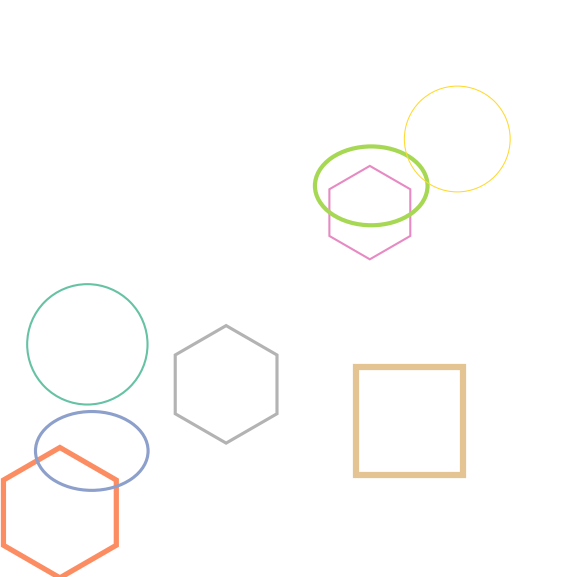[{"shape": "circle", "thickness": 1, "radius": 0.52, "center": [0.151, 0.403]}, {"shape": "hexagon", "thickness": 2.5, "radius": 0.56, "center": [0.104, 0.111]}, {"shape": "oval", "thickness": 1.5, "radius": 0.49, "center": [0.159, 0.218]}, {"shape": "hexagon", "thickness": 1, "radius": 0.4, "center": [0.64, 0.631]}, {"shape": "oval", "thickness": 2, "radius": 0.49, "center": [0.643, 0.677]}, {"shape": "circle", "thickness": 0.5, "radius": 0.46, "center": [0.792, 0.758]}, {"shape": "square", "thickness": 3, "radius": 0.47, "center": [0.709, 0.27]}, {"shape": "hexagon", "thickness": 1.5, "radius": 0.51, "center": [0.392, 0.334]}]